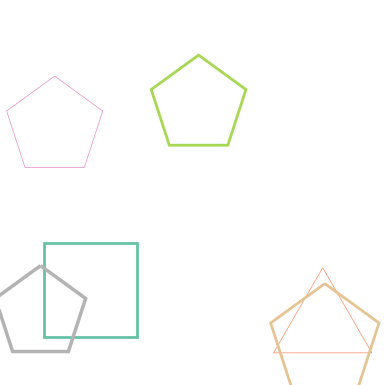[{"shape": "square", "thickness": 2, "radius": 0.61, "center": [0.234, 0.247]}, {"shape": "triangle", "thickness": 0.5, "radius": 0.74, "center": [0.838, 0.157]}, {"shape": "pentagon", "thickness": 0.5, "radius": 0.66, "center": [0.142, 0.671]}, {"shape": "pentagon", "thickness": 2, "radius": 0.65, "center": [0.516, 0.727]}, {"shape": "pentagon", "thickness": 2, "radius": 0.74, "center": [0.844, 0.115]}, {"shape": "pentagon", "thickness": 2.5, "radius": 0.62, "center": [0.105, 0.187]}]